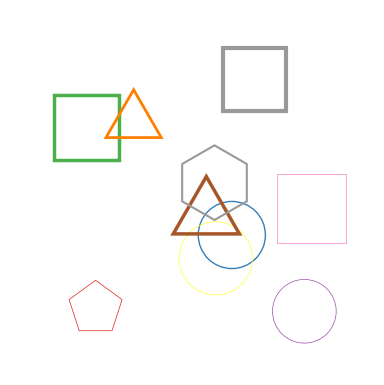[{"shape": "pentagon", "thickness": 0.5, "radius": 0.36, "center": [0.248, 0.2]}, {"shape": "circle", "thickness": 1, "radius": 0.44, "center": [0.602, 0.39]}, {"shape": "square", "thickness": 2.5, "radius": 0.42, "center": [0.225, 0.669]}, {"shape": "circle", "thickness": 0.5, "radius": 0.41, "center": [0.791, 0.192]}, {"shape": "triangle", "thickness": 2, "radius": 0.41, "center": [0.347, 0.684]}, {"shape": "circle", "thickness": 0.5, "radius": 0.48, "center": [0.56, 0.329]}, {"shape": "triangle", "thickness": 2.5, "radius": 0.5, "center": [0.536, 0.442]}, {"shape": "square", "thickness": 0.5, "radius": 0.45, "center": [0.81, 0.458]}, {"shape": "square", "thickness": 3, "radius": 0.41, "center": [0.66, 0.793]}, {"shape": "hexagon", "thickness": 1.5, "radius": 0.48, "center": [0.557, 0.526]}]